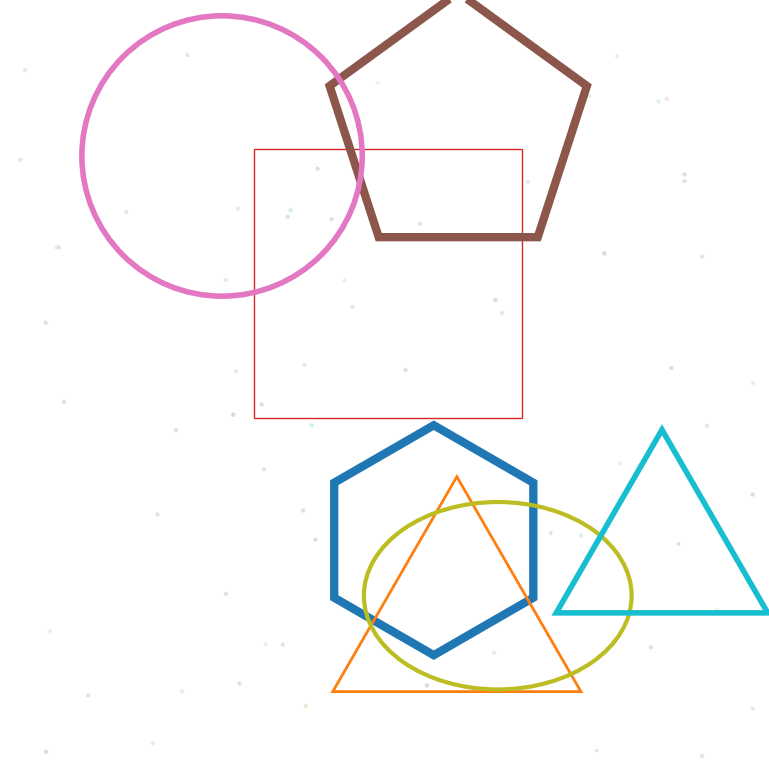[{"shape": "hexagon", "thickness": 3, "radius": 0.75, "center": [0.563, 0.298]}, {"shape": "triangle", "thickness": 1, "radius": 0.93, "center": [0.593, 0.195]}, {"shape": "square", "thickness": 0.5, "radius": 0.87, "center": [0.504, 0.632]}, {"shape": "pentagon", "thickness": 3, "radius": 0.88, "center": [0.595, 0.834]}, {"shape": "circle", "thickness": 2, "radius": 0.91, "center": [0.288, 0.797]}, {"shape": "oval", "thickness": 1.5, "radius": 0.87, "center": [0.646, 0.226]}, {"shape": "triangle", "thickness": 2, "radius": 0.79, "center": [0.86, 0.283]}]